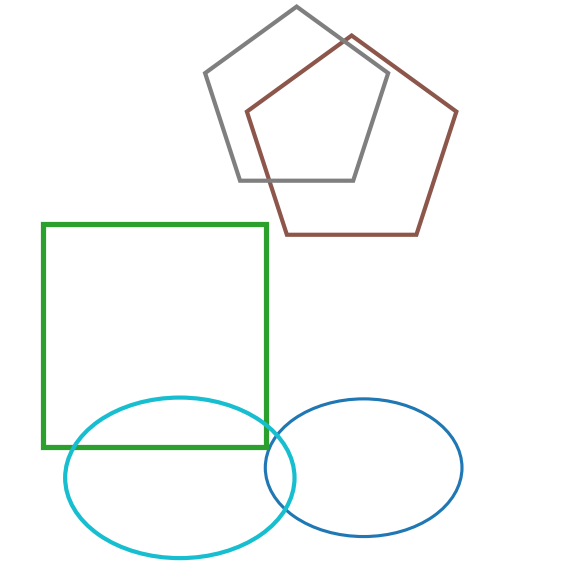[{"shape": "oval", "thickness": 1.5, "radius": 0.85, "center": [0.63, 0.189]}, {"shape": "square", "thickness": 2.5, "radius": 0.97, "center": [0.267, 0.419]}, {"shape": "pentagon", "thickness": 2, "radius": 0.95, "center": [0.609, 0.747]}, {"shape": "pentagon", "thickness": 2, "radius": 0.83, "center": [0.514, 0.821]}, {"shape": "oval", "thickness": 2, "radius": 0.99, "center": [0.311, 0.172]}]